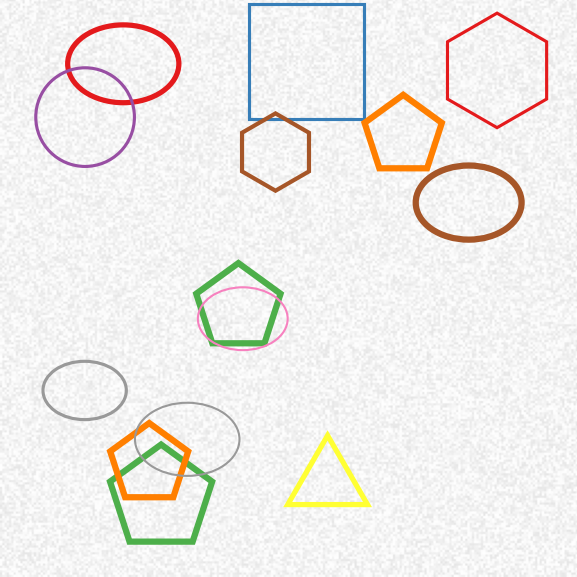[{"shape": "oval", "thickness": 2.5, "radius": 0.48, "center": [0.213, 0.889]}, {"shape": "hexagon", "thickness": 1.5, "radius": 0.5, "center": [0.861, 0.877]}, {"shape": "square", "thickness": 1.5, "radius": 0.5, "center": [0.53, 0.893]}, {"shape": "pentagon", "thickness": 3, "radius": 0.38, "center": [0.413, 0.467]}, {"shape": "pentagon", "thickness": 3, "radius": 0.46, "center": [0.279, 0.136]}, {"shape": "circle", "thickness": 1.5, "radius": 0.43, "center": [0.147, 0.796]}, {"shape": "pentagon", "thickness": 3, "radius": 0.35, "center": [0.698, 0.765]}, {"shape": "pentagon", "thickness": 3, "radius": 0.36, "center": [0.258, 0.196]}, {"shape": "triangle", "thickness": 2.5, "radius": 0.4, "center": [0.567, 0.165]}, {"shape": "oval", "thickness": 3, "radius": 0.46, "center": [0.812, 0.648]}, {"shape": "hexagon", "thickness": 2, "radius": 0.33, "center": [0.477, 0.736]}, {"shape": "oval", "thickness": 1, "radius": 0.39, "center": [0.42, 0.447]}, {"shape": "oval", "thickness": 1.5, "radius": 0.36, "center": [0.147, 0.323]}, {"shape": "oval", "thickness": 1, "radius": 0.45, "center": [0.324, 0.238]}]